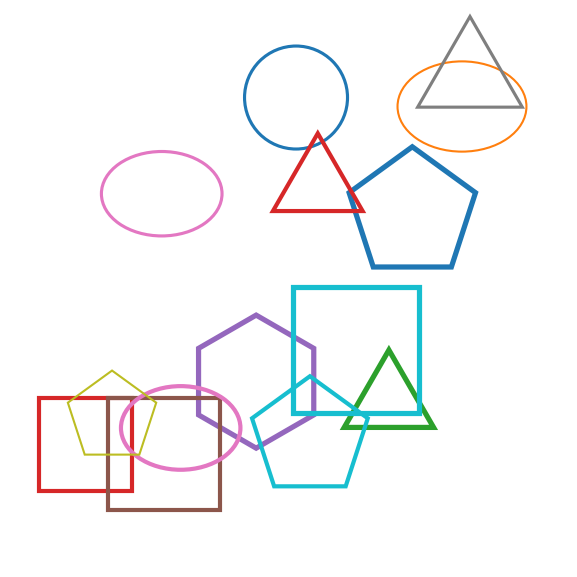[{"shape": "circle", "thickness": 1.5, "radius": 0.45, "center": [0.513, 0.83]}, {"shape": "pentagon", "thickness": 2.5, "radius": 0.58, "center": [0.714, 0.63]}, {"shape": "oval", "thickness": 1, "radius": 0.56, "center": [0.8, 0.815]}, {"shape": "triangle", "thickness": 2.5, "radius": 0.45, "center": [0.673, 0.304]}, {"shape": "triangle", "thickness": 2, "radius": 0.45, "center": [0.55, 0.679]}, {"shape": "square", "thickness": 2, "radius": 0.4, "center": [0.147, 0.229]}, {"shape": "hexagon", "thickness": 2.5, "radius": 0.58, "center": [0.444, 0.338]}, {"shape": "square", "thickness": 2, "radius": 0.48, "center": [0.284, 0.213]}, {"shape": "oval", "thickness": 1.5, "radius": 0.52, "center": [0.28, 0.664]}, {"shape": "oval", "thickness": 2, "radius": 0.52, "center": [0.313, 0.258]}, {"shape": "triangle", "thickness": 1.5, "radius": 0.52, "center": [0.814, 0.866]}, {"shape": "pentagon", "thickness": 1, "radius": 0.4, "center": [0.194, 0.277]}, {"shape": "square", "thickness": 2.5, "radius": 0.55, "center": [0.617, 0.393]}, {"shape": "pentagon", "thickness": 2, "radius": 0.53, "center": [0.537, 0.242]}]